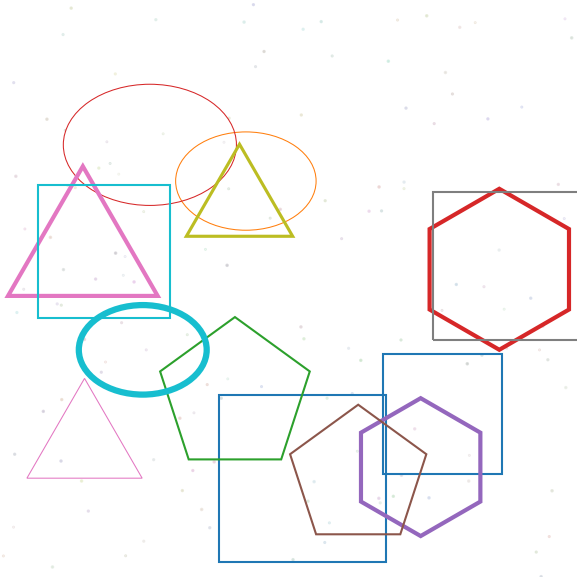[{"shape": "square", "thickness": 1, "radius": 0.72, "center": [0.523, 0.171]}, {"shape": "square", "thickness": 1, "radius": 0.52, "center": [0.767, 0.282]}, {"shape": "oval", "thickness": 0.5, "radius": 0.61, "center": [0.426, 0.686]}, {"shape": "pentagon", "thickness": 1, "radius": 0.68, "center": [0.407, 0.314]}, {"shape": "oval", "thickness": 0.5, "radius": 0.75, "center": [0.26, 0.748]}, {"shape": "hexagon", "thickness": 2, "radius": 0.7, "center": [0.865, 0.533]}, {"shape": "hexagon", "thickness": 2, "radius": 0.6, "center": [0.728, 0.19]}, {"shape": "pentagon", "thickness": 1, "radius": 0.62, "center": [0.62, 0.174]}, {"shape": "triangle", "thickness": 0.5, "radius": 0.58, "center": [0.146, 0.229]}, {"shape": "triangle", "thickness": 2, "radius": 0.75, "center": [0.143, 0.562]}, {"shape": "square", "thickness": 1, "radius": 0.64, "center": [0.878, 0.539]}, {"shape": "triangle", "thickness": 1.5, "radius": 0.53, "center": [0.415, 0.643]}, {"shape": "oval", "thickness": 3, "radius": 0.55, "center": [0.247, 0.393]}, {"shape": "square", "thickness": 1, "radius": 0.57, "center": [0.18, 0.564]}]